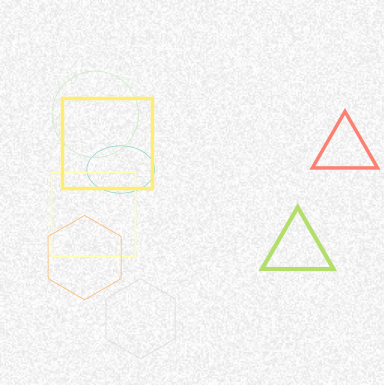[{"shape": "oval", "thickness": 0.5, "radius": 0.44, "center": [0.314, 0.56]}, {"shape": "square", "thickness": 1, "radius": 0.55, "center": [0.242, 0.444]}, {"shape": "triangle", "thickness": 2.5, "radius": 0.49, "center": [0.896, 0.613]}, {"shape": "hexagon", "thickness": 0.5, "radius": 0.55, "center": [0.22, 0.331]}, {"shape": "triangle", "thickness": 3, "radius": 0.54, "center": [0.773, 0.355]}, {"shape": "hexagon", "thickness": 0.5, "radius": 0.52, "center": [0.365, 0.172]}, {"shape": "circle", "thickness": 0.5, "radius": 0.56, "center": [0.247, 0.703]}, {"shape": "square", "thickness": 2.5, "radius": 0.59, "center": [0.278, 0.628]}]